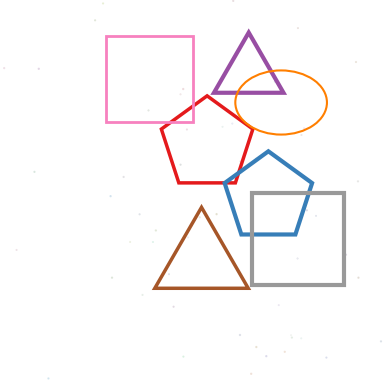[{"shape": "pentagon", "thickness": 2.5, "radius": 0.62, "center": [0.538, 0.626]}, {"shape": "pentagon", "thickness": 3, "radius": 0.6, "center": [0.697, 0.488]}, {"shape": "triangle", "thickness": 3, "radius": 0.52, "center": [0.646, 0.811]}, {"shape": "oval", "thickness": 1.5, "radius": 0.6, "center": [0.73, 0.734]}, {"shape": "triangle", "thickness": 2.5, "radius": 0.7, "center": [0.523, 0.321]}, {"shape": "square", "thickness": 2, "radius": 0.56, "center": [0.389, 0.794]}, {"shape": "square", "thickness": 3, "radius": 0.6, "center": [0.774, 0.38]}]